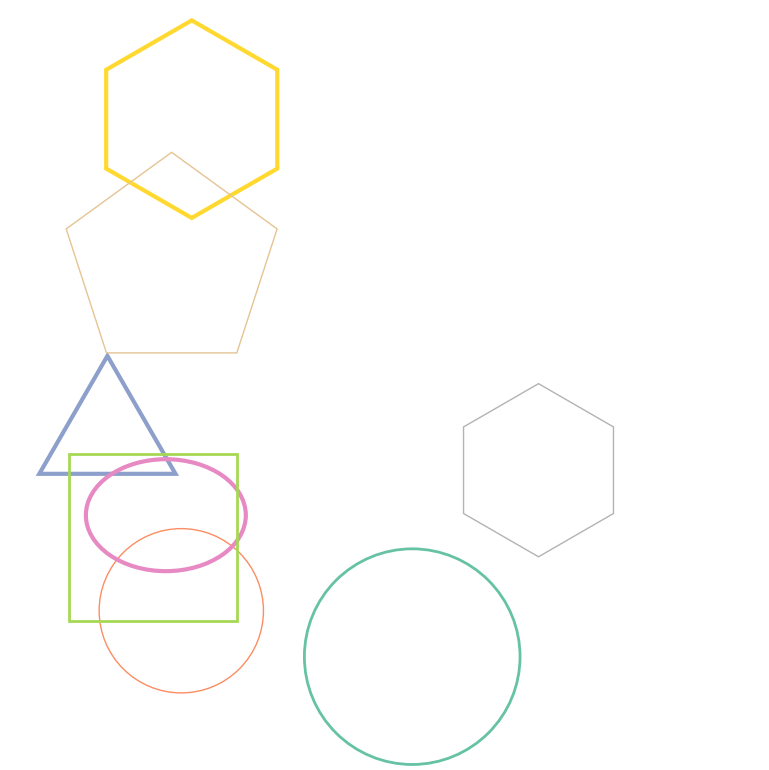[{"shape": "circle", "thickness": 1, "radius": 0.7, "center": [0.535, 0.147]}, {"shape": "circle", "thickness": 0.5, "radius": 0.53, "center": [0.235, 0.207]}, {"shape": "triangle", "thickness": 1.5, "radius": 0.51, "center": [0.139, 0.436]}, {"shape": "oval", "thickness": 1.5, "radius": 0.52, "center": [0.215, 0.331]}, {"shape": "square", "thickness": 1, "radius": 0.54, "center": [0.199, 0.302]}, {"shape": "hexagon", "thickness": 1.5, "radius": 0.64, "center": [0.249, 0.845]}, {"shape": "pentagon", "thickness": 0.5, "radius": 0.72, "center": [0.223, 0.658]}, {"shape": "hexagon", "thickness": 0.5, "radius": 0.56, "center": [0.699, 0.389]}]